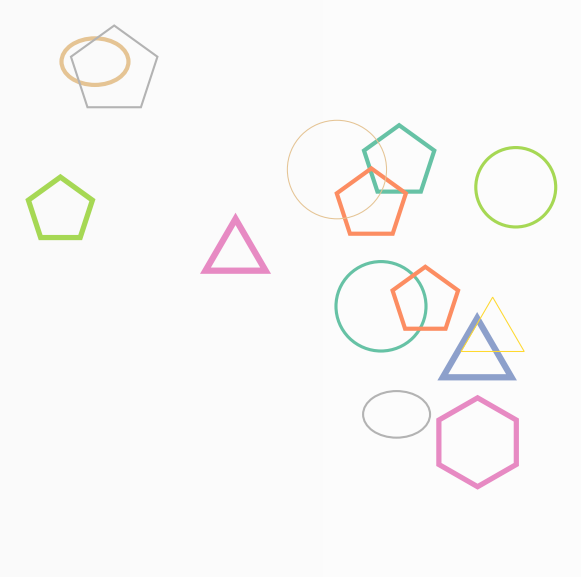[{"shape": "pentagon", "thickness": 2, "radius": 0.32, "center": [0.687, 0.719]}, {"shape": "circle", "thickness": 1.5, "radius": 0.39, "center": [0.655, 0.469]}, {"shape": "pentagon", "thickness": 2, "radius": 0.3, "center": [0.732, 0.478]}, {"shape": "pentagon", "thickness": 2, "radius": 0.31, "center": [0.639, 0.645]}, {"shape": "triangle", "thickness": 3, "radius": 0.34, "center": [0.821, 0.38]}, {"shape": "hexagon", "thickness": 2.5, "radius": 0.38, "center": [0.822, 0.233]}, {"shape": "triangle", "thickness": 3, "radius": 0.3, "center": [0.405, 0.56]}, {"shape": "pentagon", "thickness": 2.5, "radius": 0.29, "center": [0.104, 0.635]}, {"shape": "circle", "thickness": 1.5, "radius": 0.34, "center": [0.887, 0.675]}, {"shape": "triangle", "thickness": 0.5, "radius": 0.31, "center": [0.848, 0.422]}, {"shape": "circle", "thickness": 0.5, "radius": 0.43, "center": [0.58, 0.706]}, {"shape": "oval", "thickness": 2, "radius": 0.29, "center": [0.163, 0.892]}, {"shape": "oval", "thickness": 1, "radius": 0.29, "center": [0.682, 0.282]}, {"shape": "pentagon", "thickness": 1, "radius": 0.39, "center": [0.196, 0.877]}]